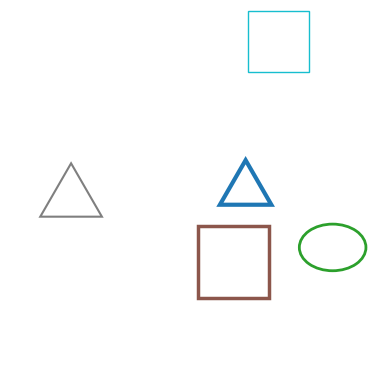[{"shape": "triangle", "thickness": 3, "radius": 0.39, "center": [0.638, 0.507]}, {"shape": "oval", "thickness": 2, "radius": 0.43, "center": [0.864, 0.357]}, {"shape": "square", "thickness": 2.5, "radius": 0.46, "center": [0.607, 0.319]}, {"shape": "triangle", "thickness": 1.5, "radius": 0.46, "center": [0.185, 0.483]}, {"shape": "square", "thickness": 1, "radius": 0.4, "center": [0.723, 0.892]}]